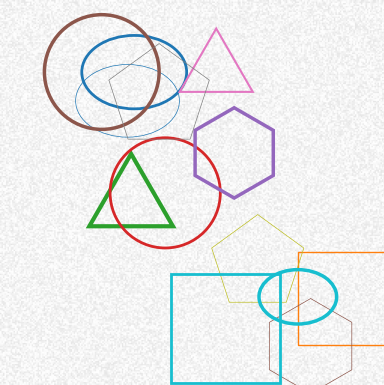[{"shape": "oval", "thickness": 2, "radius": 0.68, "center": [0.349, 0.813]}, {"shape": "oval", "thickness": 0.5, "radius": 0.67, "center": [0.331, 0.738]}, {"shape": "square", "thickness": 1, "radius": 0.6, "center": [0.896, 0.224]}, {"shape": "triangle", "thickness": 3, "radius": 0.63, "center": [0.341, 0.475]}, {"shape": "circle", "thickness": 2, "radius": 0.72, "center": [0.429, 0.499]}, {"shape": "hexagon", "thickness": 2.5, "radius": 0.59, "center": [0.608, 0.603]}, {"shape": "circle", "thickness": 2.5, "radius": 0.74, "center": [0.264, 0.813]}, {"shape": "hexagon", "thickness": 0.5, "radius": 0.62, "center": [0.807, 0.101]}, {"shape": "triangle", "thickness": 1.5, "radius": 0.55, "center": [0.562, 0.816]}, {"shape": "pentagon", "thickness": 0.5, "radius": 0.69, "center": [0.413, 0.75]}, {"shape": "pentagon", "thickness": 0.5, "radius": 0.63, "center": [0.669, 0.317]}, {"shape": "oval", "thickness": 2.5, "radius": 0.5, "center": [0.774, 0.229]}, {"shape": "square", "thickness": 2, "radius": 0.71, "center": [0.586, 0.147]}]